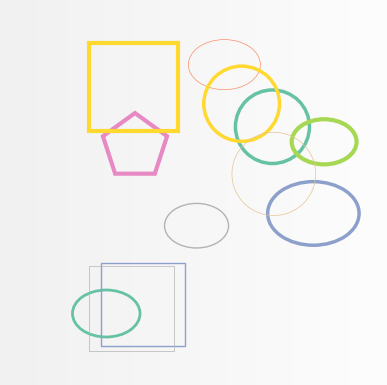[{"shape": "circle", "thickness": 2.5, "radius": 0.48, "center": [0.703, 0.671]}, {"shape": "oval", "thickness": 2, "radius": 0.44, "center": [0.274, 0.186]}, {"shape": "oval", "thickness": 0.5, "radius": 0.46, "center": [0.579, 0.832]}, {"shape": "oval", "thickness": 2.5, "radius": 0.59, "center": [0.809, 0.446]}, {"shape": "square", "thickness": 1, "radius": 0.54, "center": [0.37, 0.209]}, {"shape": "pentagon", "thickness": 3, "radius": 0.44, "center": [0.348, 0.619]}, {"shape": "oval", "thickness": 3, "radius": 0.42, "center": [0.836, 0.632]}, {"shape": "circle", "thickness": 2.5, "radius": 0.49, "center": [0.624, 0.731]}, {"shape": "square", "thickness": 3, "radius": 0.57, "center": [0.344, 0.775]}, {"shape": "circle", "thickness": 0.5, "radius": 0.54, "center": [0.707, 0.548]}, {"shape": "oval", "thickness": 1, "radius": 0.41, "center": [0.507, 0.414]}, {"shape": "square", "thickness": 0.5, "radius": 0.55, "center": [0.34, 0.199]}]